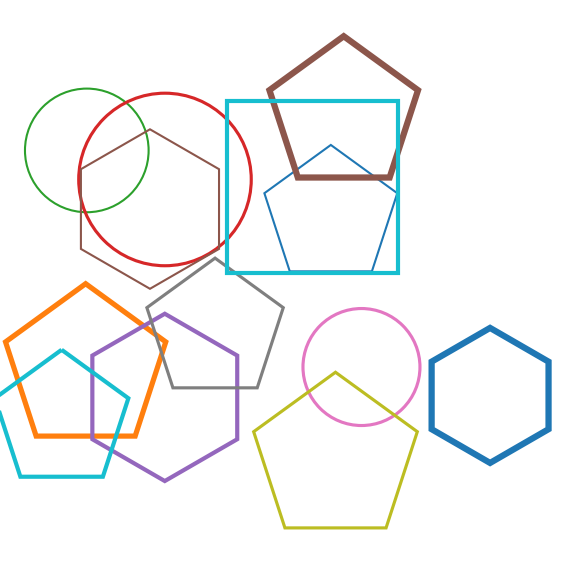[{"shape": "hexagon", "thickness": 3, "radius": 0.58, "center": [0.849, 0.314]}, {"shape": "pentagon", "thickness": 1, "radius": 0.6, "center": [0.573, 0.627]}, {"shape": "pentagon", "thickness": 2.5, "radius": 0.73, "center": [0.148, 0.362]}, {"shape": "circle", "thickness": 1, "radius": 0.54, "center": [0.15, 0.739]}, {"shape": "circle", "thickness": 1.5, "radius": 0.75, "center": [0.286, 0.688]}, {"shape": "hexagon", "thickness": 2, "radius": 0.72, "center": [0.285, 0.311]}, {"shape": "pentagon", "thickness": 3, "radius": 0.68, "center": [0.595, 0.801]}, {"shape": "hexagon", "thickness": 1, "radius": 0.69, "center": [0.26, 0.637]}, {"shape": "circle", "thickness": 1.5, "radius": 0.51, "center": [0.626, 0.364]}, {"shape": "pentagon", "thickness": 1.5, "radius": 0.62, "center": [0.372, 0.428]}, {"shape": "pentagon", "thickness": 1.5, "radius": 0.74, "center": [0.581, 0.206]}, {"shape": "pentagon", "thickness": 2, "radius": 0.61, "center": [0.107, 0.272]}, {"shape": "square", "thickness": 2, "radius": 0.74, "center": [0.542, 0.675]}]